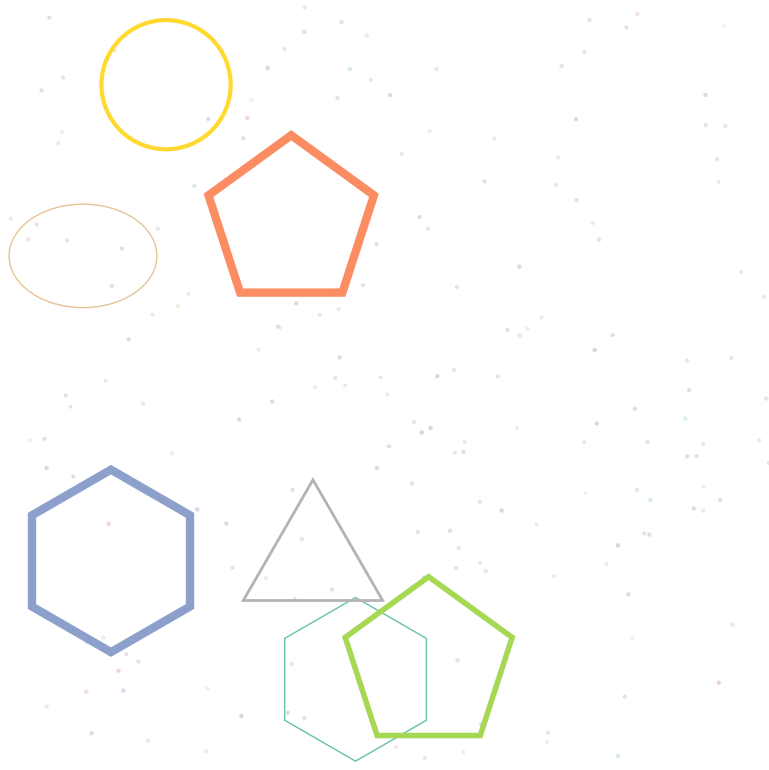[{"shape": "hexagon", "thickness": 0.5, "radius": 0.53, "center": [0.462, 0.118]}, {"shape": "pentagon", "thickness": 3, "radius": 0.56, "center": [0.378, 0.711]}, {"shape": "hexagon", "thickness": 3, "radius": 0.59, "center": [0.144, 0.272]}, {"shape": "pentagon", "thickness": 2, "radius": 0.57, "center": [0.557, 0.137]}, {"shape": "circle", "thickness": 1.5, "radius": 0.42, "center": [0.216, 0.89]}, {"shape": "oval", "thickness": 0.5, "radius": 0.48, "center": [0.108, 0.668]}, {"shape": "triangle", "thickness": 1, "radius": 0.52, "center": [0.406, 0.272]}]